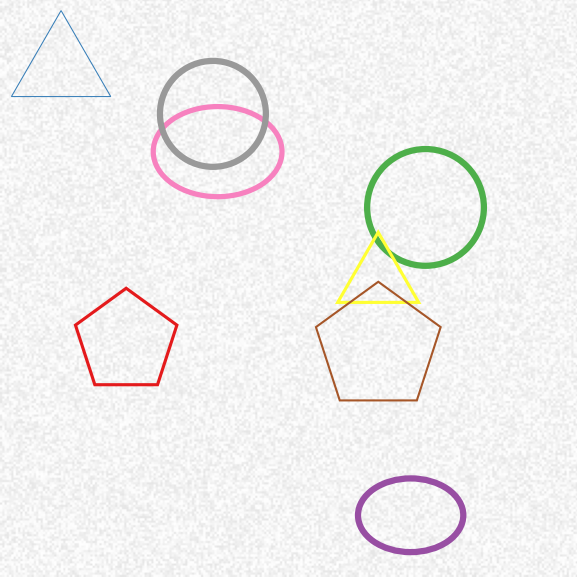[{"shape": "pentagon", "thickness": 1.5, "radius": 0.46, "center": [0.218, 0.408]}, {"shape": "triangle", "thickness": 0.5, "radius": 0.5, "center": [0.106, 0.882]}, {"shape": "circle", "thickness": 3, "radius": 0.51, "center": [0.737, 0.64]}, {"shape": "oval", "thickness": 3, "radius": 0.46, "center": [0.711, 0.107]}, {"shape": "triangle", "thickness": 1.5, "radius": 0.4, "center": [0.655, 0.516]}, {"shape": "pentagon", "thickness": 1, "radius": 0.57, "center": [0.655, 0.398]}, {"shape": "oval", "thickness": 2.5, "radius": 0.56, "center": [0.377, 0.737]}, {"shape": "circle", "thickness": 3, "radius": 0.46, "center": [0.369, 0.802]}]